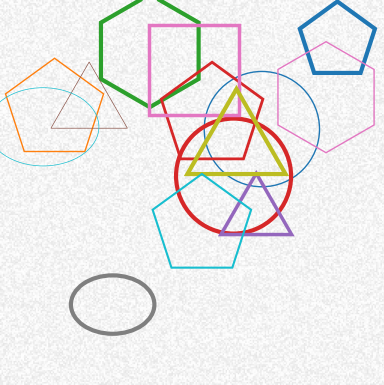[{"shape": "circle", "thickness": 1, "radius": 0.75, "center": [0.68, 0.665]}, {"shape": "pentagon", "thickness": 3, "radius": 0.51, "center": [0.876, 0.894]}, {"shape": "pentagon", "thickness": 1, "radius": 0.67, "center": [0.142, 0.715]}, {"shape": "hexagon", "thickness": 3, "radius": 0.73, "center": [0.389, 0.868]}, {"shape": "circle", "thickness": 3, "radius": 0.75, "center": [0.607, 0.543]}, {"shape": "pentagon", "thickness": 2, "radius": 0.69, "center": [0.551, 0.7]}, {"shape": "triangle", "thickness": 2.5, "radius": 0.53, "center": [0.666, 0.444]}, {"shape": "triangle", "thickness": 0.5, "radius": 0.57, "center": [0.232, 0.724]}, {"shape": "hexagon", "thickness": 1, "radius": 0.72, "center": [0.847, 0.748]}, {"shape": "square", "thickness": 2.5, "radius": 0.59, "center": [0.503, 0.818]}, {"shape": "oval", "thickness": 3, "radius": 0.54, "center": [0.293, 0.209]}, {"shape": "triangle", "thickness": 3, "radius": 0.74, "center": [0.614, 0.622]}, {"shape": "oval", "thickness": 0.5, "radius": 0.73, "center": [0.112, 0.671]}, {"shape": "pentagon", "thickness": 1.5, "radius": 0.67, "center": [0.524, 0.414]}]